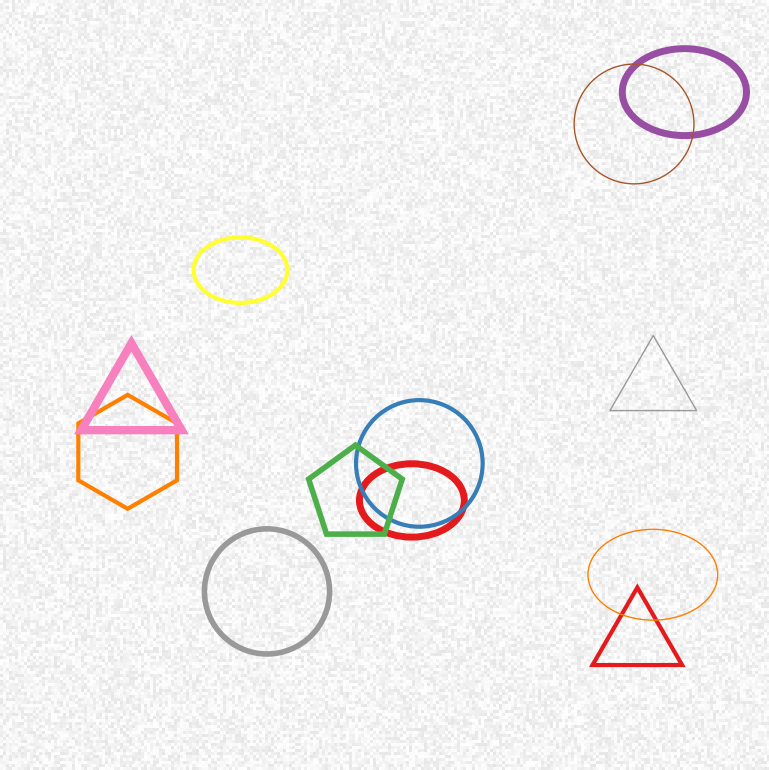[{"shape": "oval", "thickness": 2.5, "radius": 0.34, "center": [0.535, 0.35]}, {"shape": "triangle", "thickness": 1.5, "radius": 0.34, "center": [0.828, 0.17]}, {"shape": "circle", "thickness": 1.5, "radius": 0.41, "center": [0.545, 0.398]}, {"shape": "pentagon", "thickness": 2, "radius": 0.32, "center": [0.462, 0.358]}, {"shape": "oval", "thickness": 2.5, "radius": 0.4, "center": [0.889, 0.88]}, {"shape": "hexagon", "thickness": 1.5, "radius": 0.37, "center": [0.166, 0.413]}, {"shape": "oval", "thickness": 0.5, "radius": 0.42, "center": [0.848, 0.254]}, {"shape": "oval", "thickness": 1.5, "radius": 0.3, "center": [0.312, 0.649]}, {"shape": "circle", "thickness": 0.5, "radius": 0.39, "center": [0.823, 0.839]}, {"shape": "triangle", "thickness": 3, "radius": 0.38, "center": [0.171, 0.479]}, {"shape": "circle", "thickness": 2, "radius": 0.41, "center": [0.347, 0.232]}, {"shape": "triangle", "thickness": 0.5, "radius": 0.32, "center": [0.848, 0.499]}]